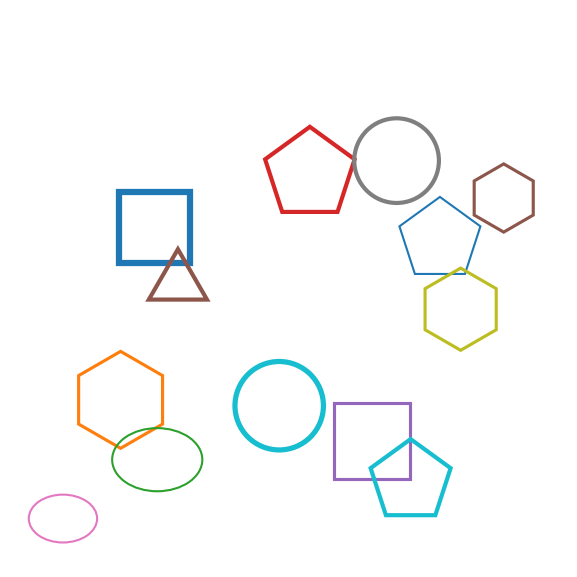[{"shape": "pentagon", "thickness": 1, "radius": 0.37, "center": [0.762, 0.584]}, {"shape": "square", "thickness": 3, "radius": 0.31, "center": [0.268, 0.605]}, {"shape": "hexagon", "thickness": 1.5, "radius": 0.42, "center": [0.209, 0.307]}, {"shape": "oval", "thickness": 1, "radius": 0.39, "center": [0.272, 0.203]}, {"shape": "pentagon", "thickness": 2, "radius": 0.41, "center": [0.537, 0.698]}, {"shape": "square", "thickness": 1.5, "radius": 0.33, "center": [0.644, 0.235]}, {"shape": "triangle", "thickness": 2, "radius": 0.29, "center": [0.308, 0.509]}, {"shape": "hexagon", "thickness": 1.5, "radius": 0.3, "center": [0.872, 0.656]}, {"shape": "oval", "thickness": 1, "radius": 0.3, "center": [0.109, 0.101]}, {"shape": "circle", "thickness": 2, "radius": 0.37, "center": [0.687, 0.721]}, {"shape": "hexagon", "thickness": 1.5, "radius": 0.36, "center": [0.798, 0.464]}, {"shape": "circle", "thickness": 2.5, "radius": 0.38, "center": [0.483, 0.297]}, {"shape": "pentagon", "thickness": 2, "radius": 0.36, "center": [0.711, 0.166]}]